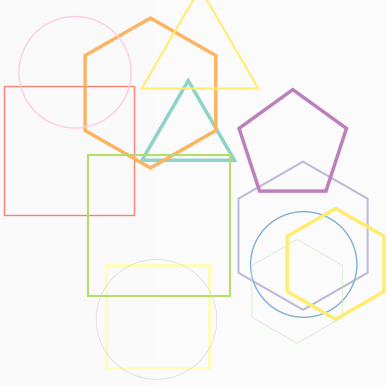[{"shape": "triangle", "thickness": 2.5, "radius": 0.69, "center": [0.486, 0.653]}, {"shape": "square", "thickness": 2, "radius": 0.67, "center": [0.407, 0.178]}, {"shape": "hexagon", "thickness": 1.5, "radius": 0.96, "center": [0.782, 0.388]}, {"shape": "square", "thickness": 1, "radius": 0.84, "center": [0.178, 0.609]}, {"shape": "circle", "thickness": 1, "radius": 0.69, "center": [0.784, 0.313]}, {"shape": "hexagon", "thickness": 2.5, "radius": 0.97, "center": [0.388, 0.758]}, {"shape": "square", "thickness": 1.5, "radius": 0.92, "center": [0.41, 0.415]}, {"shape": "circle", "thickness": 1, "radius": 0.72, "center": [0.194, 0.812]}, {"shape": "circle", "thickness": 0.5, "radius": 0.78, "center": [0.404, 0.17]}, {"shape": "pentagon", "thickness": 2.5, "radius": 0.73, "center": [0.756, 0.621]}, {"shape": "hexagon", "thickness": 0.5, "radius": 0.67, "center": [0.767, 0.243]}, {"shape": "triangle", "thickness": 1.5, "radius": 0.87, "center": [0.516, 0.857]}, {"shape": "hexagon", "thickness": 2.5, "radius": 0.72, "center": [0.866, 0.315]}]